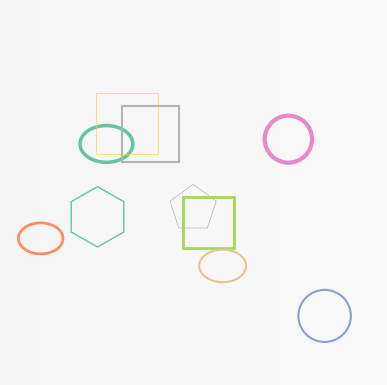[{"shape": "hexagon", "thickness": 1, "radius": 0.39, "center": [0.252, 0.437]}, {"shape": "oval", "thickness": 2.5, "radius": 0.34, "center": [0.275, 0.626]}, {"shape": "oval", "thickness": 2, "radius": 0.29, "center": [0.105, 0.381]}, {"shape": "circle", "thickness": 1.5, "radius": 0.34, "center": [0.838, 0.179]}, {"shape": "circle", "thickness": 3, "radius": 0.31, "center": [0.744, 0.639]}, {"shape": "square", "thickness": 2, "radius": 0.33, "center": [0.539, 0.422]}, {"shape": "square", "thickness": 0.5, "radius": 0.4, "center": [0.328, 0.679]}, {"shape": "oval", "thickness": 1.5, "radius": 0.3, "center": [0.575, 0.309]}, {"shape": "square", "thickness": 1.5, "radius": 0.37, "center": [0.388, 0.652]}, {"shape": "pentagon", "thickness": 0.5, "radius": 0.31, "center": [0.498, 0.458]}]